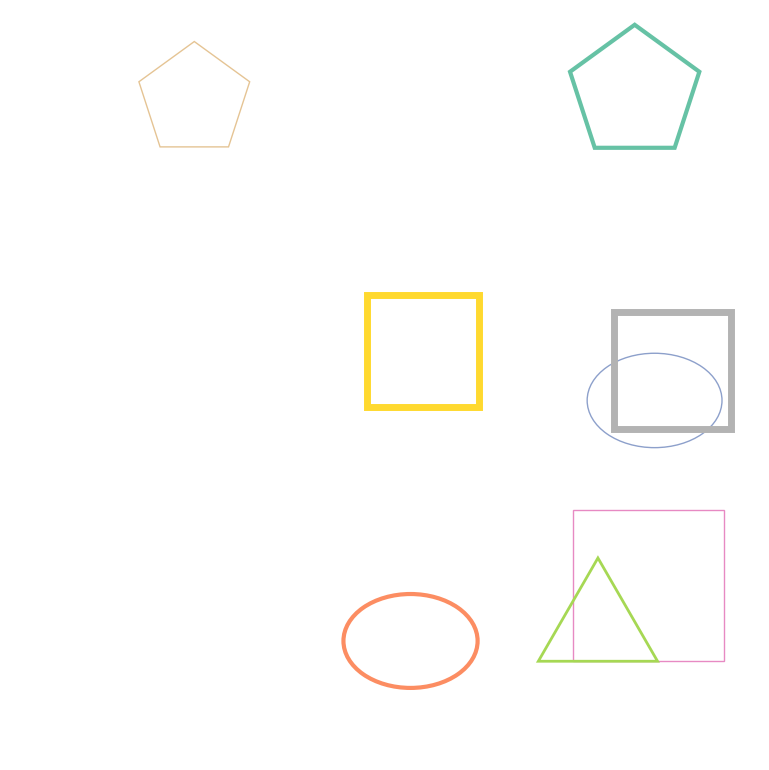[{"shape": "pentagon", "thickness": 1.5, "radius": 0.44, "center": [0.824, 0.88]}, {"shape": "oval", "thickness": 1.5, "radius": 0.44, "center": [0.533, 0.168]}, {"shape": "oval", "thickness": 0.5, "radius": 0.44, "center": [0.85, 0.48]}, {"shape": "square", "thickness": 0.5, "radius": 0.49, "center": [0.843, 0.24]}, {"shape": "triangle", "thickness": 1, "radius": 0.45, "center": [0.777, 0.186]}, {"shape": "square", "thickness": 2.5, "radius": 0.36, "center": [0.55, 0.544]}, {"shape": "pentagon", "thickness": 0.5, "radius": 0.38, "center": [0.252, 0.87]}, {"shape": "square", "thickness": 2.5, "radius": 0.38, "center": [0.874, 0.519]}]